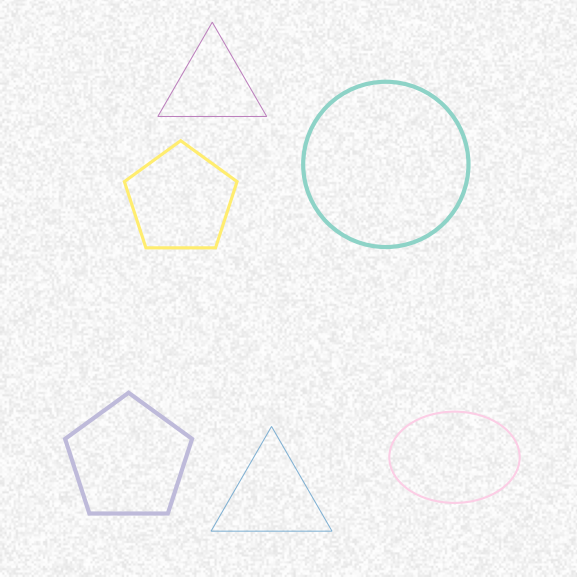[{"shape": "circle", "thickness": 2, "radius": 0.72, "center": [0.668, 0.714]}, {"shape": "pentagon", "thickness": 2, "radius": 0.58, "center": [0.223, 0.203]}, {"shape": "triangle", "thickness": 0.5, "radius": 0.6, "center": [0.47, 0.14]}, {"shape": "oval", "thickness": 1, "radius": 0.56, "center": [0.787, 0.207]}, {"shape": "triangle", "thickness": 0.5, "radius": 0.54, "center": [0.368, 0.852]}, {"shape": "pentagon", "thickness": 1.5, "radius": 0.51, "center": [0.313, 0.653]}]